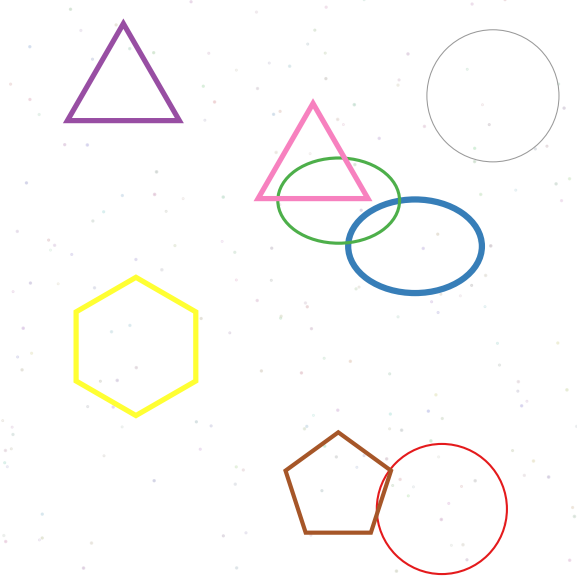[{"shape": "circle", "thickness": 1, "radius": 0.56, "center": [0.765, 0.118]}, {"shape": "oval", "thickness": 3, "radius": 0.58, "center": [0.719, 0.573]}, {"shape": "oval", "thickness": 1.5, "radius": 0.53, "center": [0.586, 0.652]}, {"shape": "triangle", "thickness": 2.5, "radius": 0.56, "center": [0.214, 0.846]}, {"shape": "hexagon", "thickness": 2.5, "radius": 0.6, "center": [0.235, 0.399]}, {"shape": "pentagon", "thickness": 2, "radius": 0.48, "center": [0.586, 0.154]}, {"shape": "triangle", "thickness": 2.5, "radius": 0.55, "center": [0.542, 0.71]}, {"shape": "circle", "thickness": 0.5, "radius": 0.57, "center": [0.854, 0.833]}]